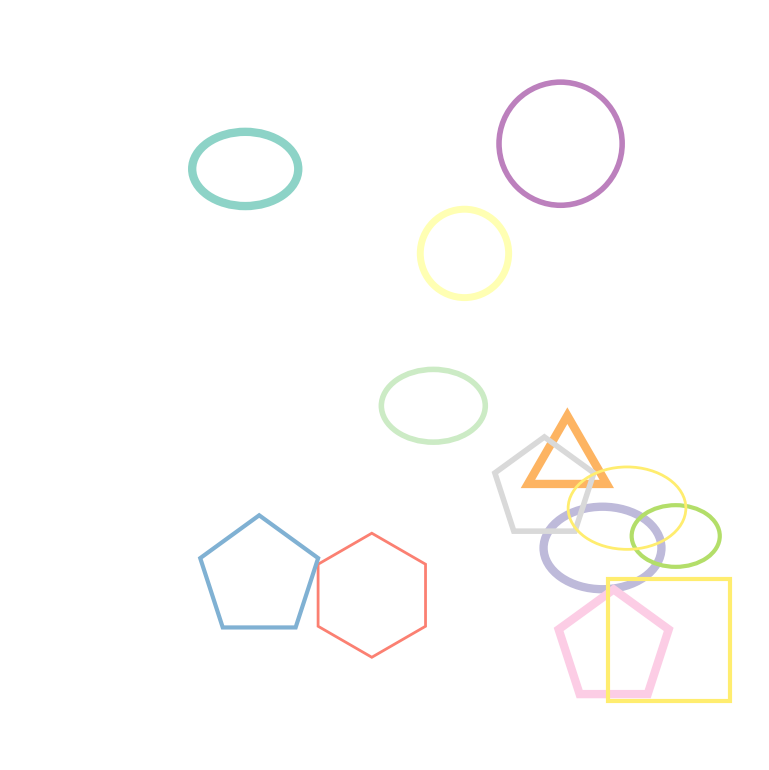[{"shape": "oval", "thickness": 3, "radius": 0.34, "center": [0.318, 0.781]}, {"shape": "circle", "thickness": 2.5, "radius": 0.29, "center": [0.603, 0.671]}, {"shape": "oval", "thickness": 3, "radius": 0.38, "center": [0.782, 0.288]}, {"shape": "hexagon", "thickness": 1, "radius": 0.4, "center": [0.483, 0.227]}, {"shape": "pentagon", "thickness": 1.5, "radius": 0.4, "center": [0.337, 0.25]}, {"shape": "triangle", "thickness": 3, "radius": 0.3, "center": [0.737, 0.401]}, {"shape": "oval", "thickness": 1.5, "radius": 0.29, "center": [0.878, 0.304]}, {"shape": "pentagon", "thickness": 3, "radius": 0.38, "center": [0.797, 0.159]}, {"shape": "pentagon", "thickness": 2, "radius": 0.34, "center": [0.707, 0.365]}, {"shape": "circle", "thickness": 2, "radius": 0.4, "center": [0.728, 0.813]}, {"shape": "oval", "thickness": 2, "radius": 0.34, "center": [0.563, 0.473]}, {"shape": "square", "thickness": 1.5, "radius": 0.4, "center": [0.868, 0.169]}, {"shape": "oval", "thickness": 1, "radius": 0.38, "center": [0.814, 0.34]}]